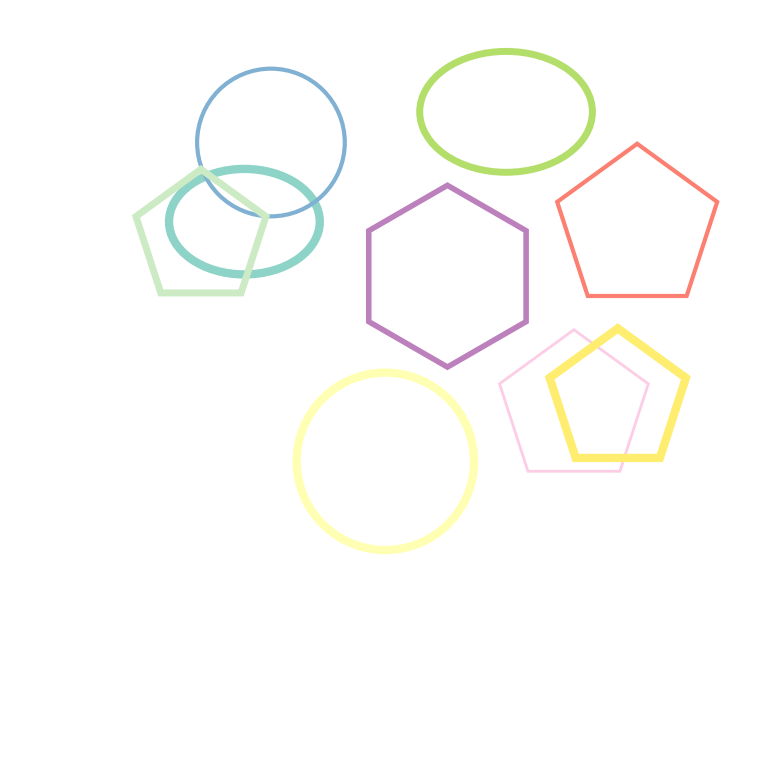[{"shape": "oval", "thickness": 3, "radius": 0.49, "center": [0.317, 0.712]}, {"shape": "circle", "thickness": 3, "radius": 0.58, "center": [0.5, 0.401]}, {"shape": "pentagon", "thickness": 1.5, "radius": 0.55, "center": [0.828, 0.704]}, {"shape": "circle", "thickness": 1.5, "radius": 0.48, "center": [0.352, 0.815]}, {"shape": "oval", "thickness": 2.5, "radius": 0.56, "center": [0.657, 0.855]}, {"shape": "pentagon", "thickness": 1, "radius": 0.51, "center": [0.745, 0.47]}, {"shape": "hexagon", "thickness": 2, "radius": 0.59, "center": [0.581, 0.641]}, {"shape": "pentagon", "thickness": 2.5, "radius": 0.44, "center": [0.261, 0.691]}, {"shape": "pentagon", "thickness": 3, "radius": 0.47, "center": [0.802, 0.481]}]